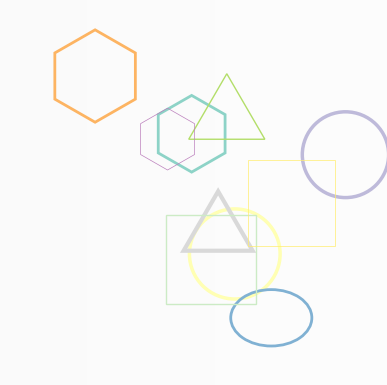[{"shape": "hexagon", "thickness": 2, "radius": 0.5, "center": [0.495, 0.653]}, {"shape": "circle", "thickness": 2.5, "radius": 0.59, "center": [0.606, 0.34]}, {"shape": "circle", "thickness": 2.5, "radius": 0.56, "center": [0.892, 0.598]}, {"shape": "oval", "thickness": 2, "radius": 0.52, "center": [0.7, 0.175]}, {"shape": "hexagon", "thickness": 2, "radius": 0.6, "center": [0.245, 0.802]}, {"shape": "triangle", "thickness": 1, "radius": 0.57, "center": [0.585, 0.695]}, {"shape": "triangle", "thickness": 3, "radius": 0.51, "center": [0.563, 0.4]}, {"shape": "hexagon", "thickness": 0.5, "radius": 0.4, "center": [0.432, 0.639]}, {"shape": "square", "thickness": 1, "radius": 0.58, "center": [0.544, 0.326]}, {"shape": "square", "thickness": 0.5, "radius": 0.56, "center": [0.752, 0.472]}]